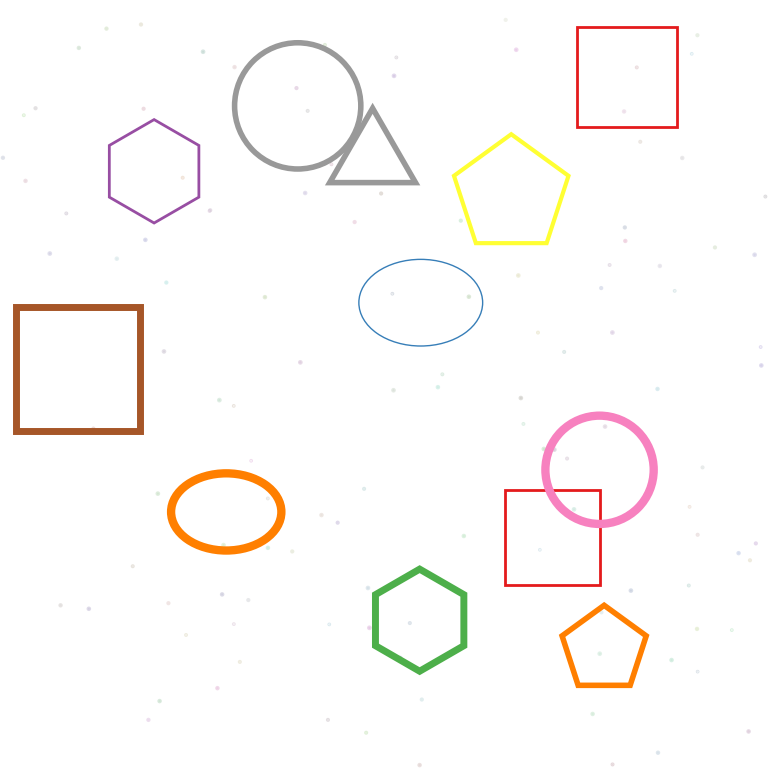[{"shape": "square", "thickness": 1, "radius": 0.31, "center": [0.717, 0.302]}, {"shape": "square", "thickness": 1, "radius": 0.32, "center": [0.814, 0.9]}, {"shape": "oval", "thickness": 0.5, "radius": 0.4, "center": [0.546, 0.607]}, {"shape": "hexagon", "thickness": 2.5, "radius": 0.33, "center": [0.545, 0.195]}, {"shape": "hexagon", "thickness": 1, "radius": 0.34, "center": [0.2, 0.778]}, {"shape": "oval", "thickness": 3, "radius": 0.36, "center": [0.294, 0.335]}, {"shape": "pentagon", "thickness": 2, "radius": 0.29, "center": [0.785, 0.156]}, {"shape": "pentagon", "thickness": 1.5, "radius": 0.39, "center": [0.664, 0.747]}, {"shape": "square", "thickness": 2.5, "radius": 0.4, "center": [0.102, 0.521]}, {"shape": "circle", "thickness": 3, "radius": 0.35, "center": [0.779, 0.39]}, {"shape": "circle", "thickness": 2, "radius": 0.41, "center": [0.387, 0.862]}, {"shape": "triangle", "thickness": 2, "radius": 0.32, "center": [0.484, 0.795]}]